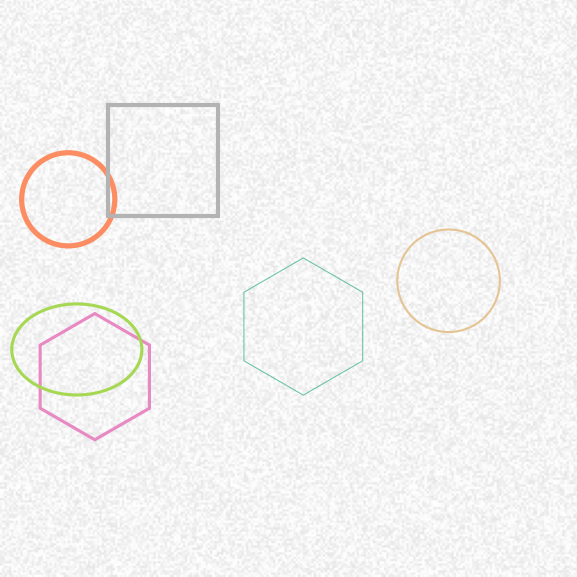[{"shape": "hexagon", "thickness": 0.5, "radius": 0.59, "center": [0.525, 0.434]}, {"shape": "circle", "thickness": 2.5, "radius": 0.4, "center": [0.118, 0.654]}, {"shape": "hexagon", "thickness": 1.5, "radius": 0.55, "center": [0.164, 0.347]}, {"shape": "oval", "thickness": 1.5, "radius": 0.56, "center": [0.133, 0.394]}, {"shape": "circle", "thickness": 1, "radius": 0.44, "center": [0.777, 0.513]}, {"shape": "square", "thickness": 2, "radius": 0.48, "center": [0.282, 0.721]}]